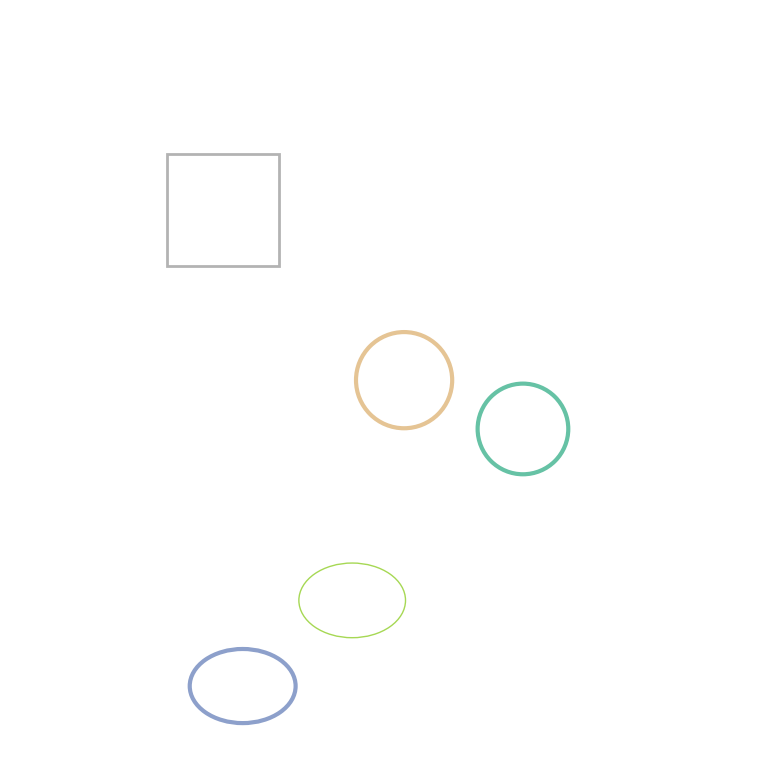[{"shape": "circle", "thickness": 1.5, "radius": 0.29, "center": [0.679, 0.443]}, {"shape": "oval", "thickness": 1.5, "radius": 0.34, "center": [0.315, 0.109]}, {"shape": "oval", "thickness": 0.5, "radius": 0.35, "center": [0.457, 0.22]}, {"shape": "circle", "thickness": 1.5, "radius": 0.31, "center": [0.525, 0.506]}, {"shape": "square", "thickness": 1, "radius": 0.36, "center": [0.289, 0.727]}]